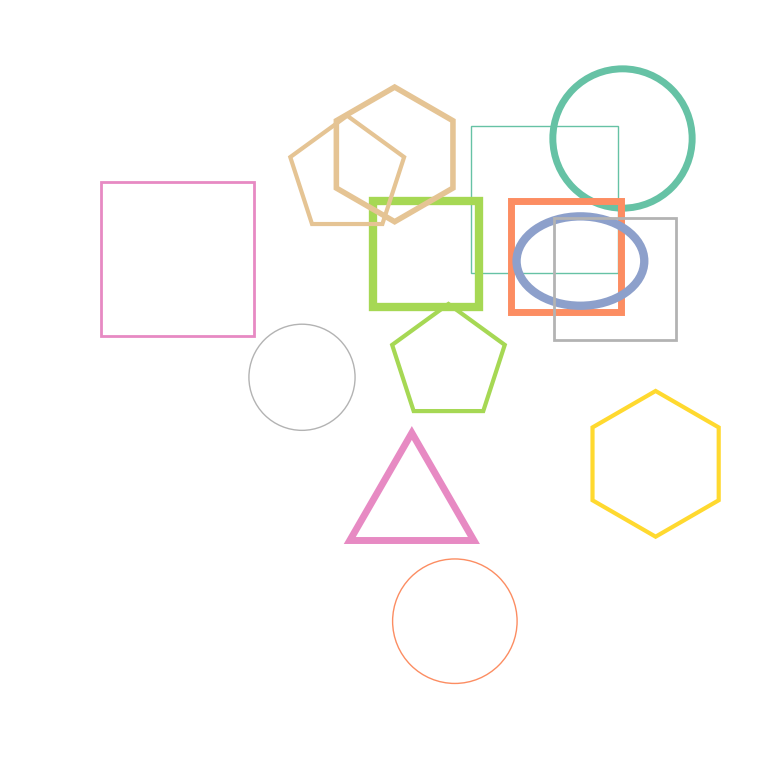[{"shape": "square", "thickness": 0.5, "radius": 0.48, "center": [0.707, 0.741]}, {"shape": "circle", "thickness": 2.5, "radius": 0.45, "center": [0.808, 0.82]}, {"shape": "square", "thickness": 2.5, "radius": 0.36, "center": [0.735, 0.667]}, {"shape": "circle", "thickness": 0.5, "radius": 0.4, "center": [0.591, 0.193]}, {"shape": "oval", "thickness": 3, "radius": 0.41, "center": [0.754, 0.661]}, {"shape": "triangle", "thickness": 2.5, "radius": 0.47, "center": [0.535, 0.345]}, {"shape": "square", "thickness": 1, "radius": 0.5, "center": [0.23, 0.664]}, {"shape": "square", "thickness": 3, "radius": 0.34, "center": [0.553, 0.67]}, {"shape": "pentagon", "thickness": 1.5, "radius": 0.38, "center": [0.582, 0.528]}, {"shape": "hexagon", "thickness": 1.5, "radius": 0.47, "center": [0.851, 0.398]}, {"shape": "pentagon", "thickness": 1.5, "radius": 0.39, "center": [0.451, 0.772]}, {"shape": "hexagon", "thickness": 2, "radius": 0.44, "center": [0.513, 0.799]}, {"shape": "square", "thickness": 1, "radius": 0.4, "center": [0.799, 0.637]}, {"shape": "circle", "thickness": 0.5, "radius": 0.34, "center": [0.392, 0.51]}]